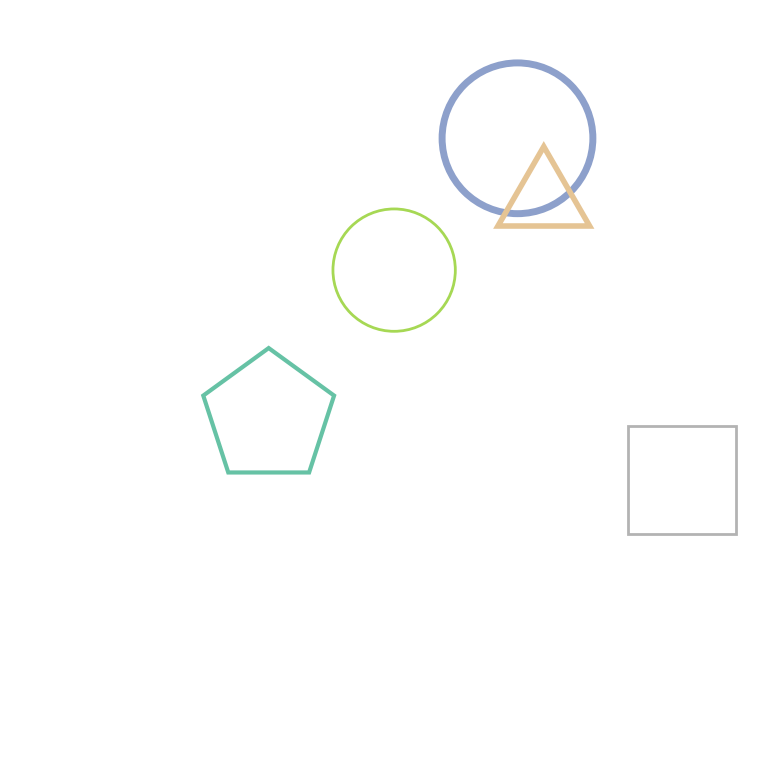[{"shape": "pentagon", "thickness": 1.5, "radius": 0.45, "center": [0.349, 0.459]}, {"shape": "circle", "thickness": 2.5, "radius": 0.49, "center": [0.672, 0.82]}, {"shape": "circle", "thickness": 1, "radius": 0.4, "center": [0.512, 0.649]}, {"shape": "triangle", "thickness": 2, "radius": 0.34, "center": [0.706, 0.741]}, {"shape": "square", "thickness": 1, "radius": 0.35, "center": [0.886, 0.376]}]